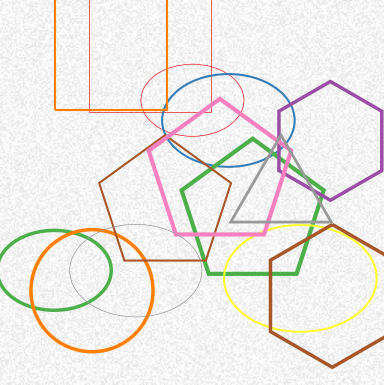[{"shape": "square", "thickness": 0.5, "radius": 0.79, "center": [0.39, 0.866]}, {"shape": "oval", "thickness": 0.5, "radius": 0.67, "center": [0.5, 0.74]}, {"shape": "oval", "thickness": 1.5, "radius": 0.86, "center": [0.593, 0.687]}, {"shape": "pentagon", "thickness": 3, "radius": 0.97, "center": [0.656, 0.446]}, {"shape": "oval", "thickness": 2.5, "radius": 0.74, "center": [0.141, 0.298]}, {"shape": "hexagon", "thickness": 2.5, "radius": 0.77, "center": [0.858, 0.634]}, {"shape": "circle", "thickness": 2.5, "radius": 0.79, "center": [0.239, 0.245]}, {"shape": "square", "thickness": 1.5, "radius": 0.73, "center": [0.289, 0.861]}, {"shape": "oval", "thickness": 1.5, "radius": 0.99, "center": [0.78, 0.277]}, {"shape": "pentagon", "thickness": 1.5, "radius": 0.9, "center": [0.429, 0.469]}, {"shape": "hexagon", "thickness": 2.5, "radius": 0.93, "center": [0.863, 0.231]}, {"shape": "pentagon", "thickness": 3, "radius": 0.97, "center": [0.571, 0.549]}, {"shape": "triangle", "thickness": 2, "radius": 0.75, "center": [0.73, 0.499]}, {"shape": "oval", "thickness": 0.5, "radius": 0.86, "center": [0.353, 0.297]}]